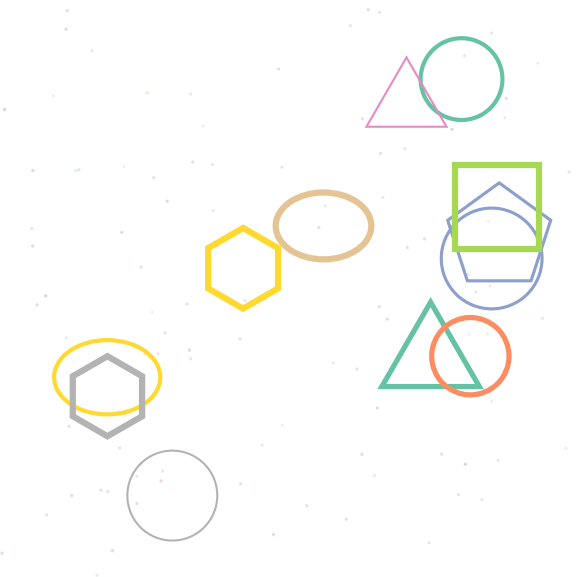[{"shape": "circle", "thickness": 2, "radius": 0.35, "center": [0.799, 0.862]}, {"shape": "triangle", "thickness": 2.5, "radius": 0.49, "center": [0.746, 0.379]}, {"shape": "circle", "thickness": 2.5, "radius": 0.33, "center": [0.814, 0.382]}, {"shape": "circle", "thickness": 1.5, "radius": 0.44, "center": [0.851, 0.552]}, {"shape": "pentagon", "thickness": 1.5, "radius": 0.47, "center": [0.864, 0.589]}, {"shape": "triangle", "thickness": 1, "radius": 0.4, "center": [0.704, 0.82]}, {"shape": "square", "thickness": 3, "radius": 0.36, "center": [0.86, 0.64]}, {"shape": "oval", "thickness": 2, "radius": 0.46, "center": [0.186, 0.346]}, {"shape": "hexagon", "thickness": 3, "radius": 0.35, "center": [0.421, 0.535]}, {"shape": "oval", "thickness": 3, "radius": 0.41, "center": [0.56, 0.608]}, {"shape": "circle", "thickness": 1, "radius": 0.39, "center": [0.298, 0.141]}, {"shape": "hexagon", "thickness": 3, "radius": 0.35, "center": [0.186, 0.313]}]